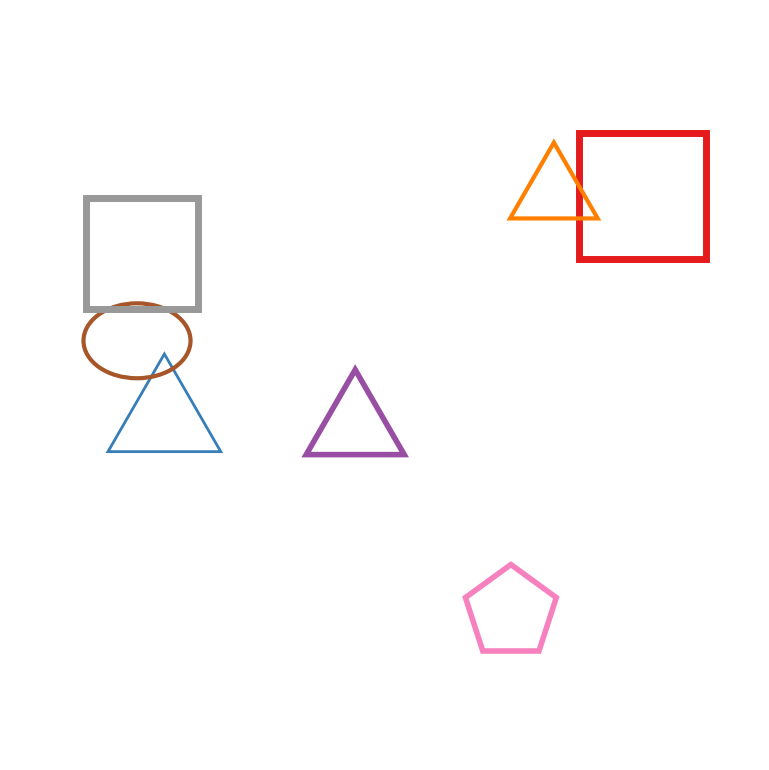[{"shape": "square", "thickness": 2.5, "radius": 0.41, "center": [0.834, 0.746]}, {"shape": "triangle", "thickness": 1, "radius": 0.42, "center": [0.213, 0.456]}, {"shape": "triangle", "thickness": 2, "radius": 0.37, "center": [0.461, 0.446]}, {"shape": "triangle", "thickness": 1.5, "radius": 0.33, "center": [0.719, 0.749]}, {"shape": "oval", "thickness": 1.5, "radius": 0.35, "center": [0.178, 0.557]}, {"shape": "pentagon", "thickness": 2, "radius": 0.31, "center": [0.663, 0.205]}, {"shape": "square", "thickness": 2.5, "radius": 0.36, "center": [0.184, 0.671]}]